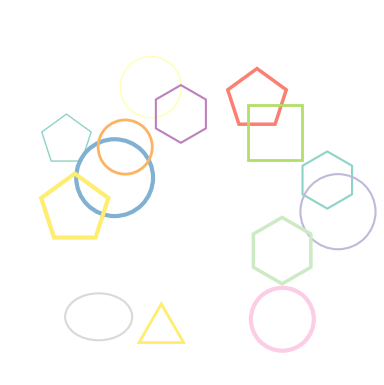[{"shape": "hexagon", "thickness": 1.5, "radius": 0.37, "center": [0.85, 0.532]}, {"shape": "pentagon", "thickness": 1, "radius": 0.34, "center": [0.173, 0.636]}, {"shape": "circle", "thickness": 1, "radius": 0.4, "center": [0.392, 0.774]}, {"shape": "circle", "thickness": 1.5, "radius": 0.49, "center": [0.878, 0.45]}, {"shape": "pentagon", "thickness": 2.5, "radius": 0.4, "center": [0.668, 0.742]}, {"shape": "circle", "thickness": 3, "radius": 0.5, "center": [0.298, 0.539]}, {"shape": "circle", "thickness": 2, "radius": 0.35, "center": [0.325, 0.618]}, {"shape": "square", "thickness": 2, "radius": 0.35, "center": [0.715, 0.656]}, {"shape": "circle", "thickness": 3, "radius": 0.41, "center": [0.733, 0.171]}, {"shape": "oval", "thickness": 1.5, "radius": 0.44, "center": [0.256, 0.177]}, {"shape": "hexagon", "thickness": 1.5, "radius": 0.37, "center": [0.47, 0.704]}, {"shape": "hexagon", "thickness": 2.5, "radius": 0.43, "center": [0.733, 0.349]}, {"shape": "pentagon", "thickness": 3, "radius": 0.46, "center": [0.194, 0.457]}, {"shape": "triangle", "thickness": 2, "radius": 0.33, "center": [0.419, 0.144]}]